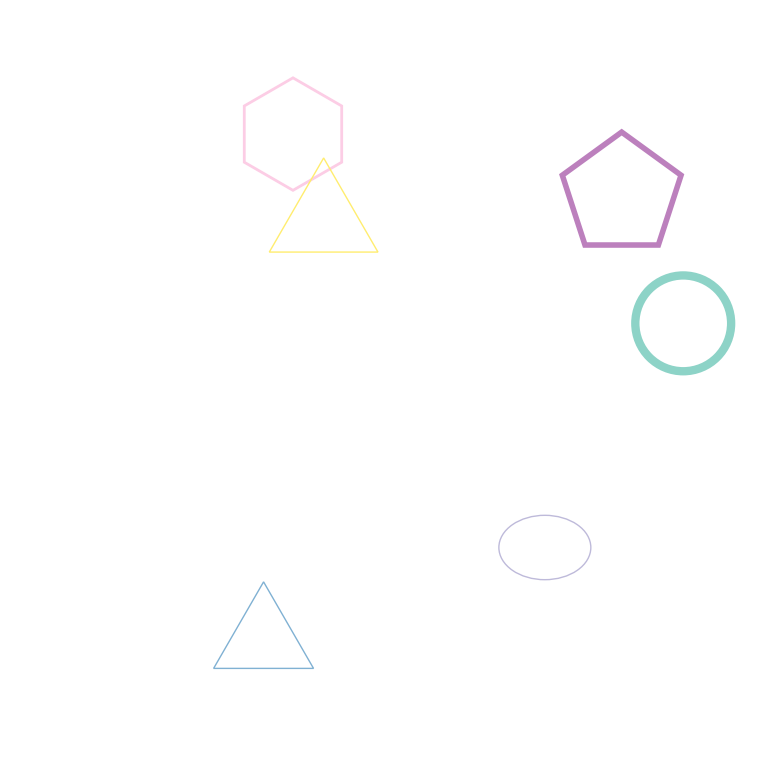[{"shape": "circle", "thickness": 3, "radius": 0.31, "center": [0.887, 0.58]}, {"shape": "oval", "thickness": 0.5, "radius": 0.3, "center": [0.708, 0.289]}, {"shape": "triangle", "thickness": 0.5, "radius": 0.37, "center": [0.342, 0.169]}, {"shape": "hexagon", "thickness": 1, "radius": 0.37, "center": [0.381, 0.826]}, {"shape": "pentagon", "thickness": 2, "radius": 0.41, "center": [0.807, 0.747]}, {"shape": "triangle", "thickness": 0.5, "radius": 0.41, "center": [0.42, 0.713]}]